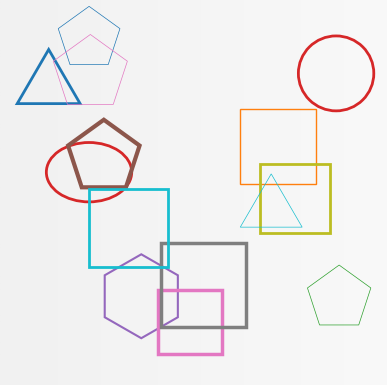[{"shape": "pentagon", "thickness": 0.5, "radius": 0.42, "center": [0.23, 0.9]}, {"shape": "triangle", "thickness": 2, "radius": 0.47, "center": [0.126, 0.778]}, {"shape": "square", "thickness": 1, "radius": 0.49, "center": [0.718, 0.62]}, {"shape": "pentagon", "thickness": 0.5, "radius": 0.43, "center": [0.875, 0.226]}, {"shape": "circle", "thickness": 2, "radius": 0.49, "center": [0.867, 0.809]}, {"shape": "oval", "thickness": 2, "radius": 0.55, "center": [0.23, 0.553]}, {"shape": "hexagon", "thickness": 1.5, "radius": 0.54, "center": [0.365, 0.231]}, {"shape": "pentagon", "thickness": 3, "radius": 0.49, "center": [0.268, 0.592]}, {"shape": "pentagon", "thickness": 0.5, "radius": 0.5, "center": [0.233, 0.81]}, {"shape": "square", "thickness": 2.5, "radius": 0.41, "center": [0.49, 0.164]}, {"shape": "square", "thickness": 2.5, "radius": 0.55, "center": [0.525, 0.259]}, {"shape": "square", "thickness": 2, "radius": 0.45, "center": [0.762, 0.483]}, {"shape": "square", "thickness": 2, "radius": 0.51, "center": [0.332, 0.408]}, {"shape": "triangle", "thickness": 0.5, "radius": 0.46, "center": [0.7, 0.456]}]